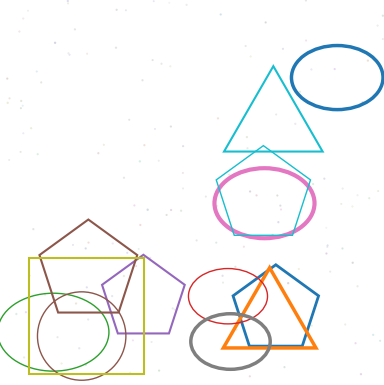[{"shape": "oval", "thickness": 2.5, "radius": 0.59, "center": [0.876, 0.799]}, {"shape": "pentagon", "thickness": 2, "radius": 0.58, "center": [0.716, 0.196]}, {"shape": "triangle", "thickness": 2.5, "radius": 0.69, "center": [0.7, 0.166]}, {"shape": "oval", "thickness": 1, "radius": 0.72, "center": [0.138, 0.137]}, {"shape": "oval", "thickness": 1, "radius": 0.51, "center": [0.592, 0.231]}, {"shape": "pentagon", "thickness": 1.5, "radius": 0.56, "center": [0.372, 0.225]}, {"shape": "circle", "thickness": 1, "radius": 0.57, "center": [0.212, 0.127]}, {"shape": "pentagon", "thickness": 1.5, "radius": 0.67, "center": [0.229, 0.296]}, {"shape": "oval", "thickness": 3, "radius": 0.65, "center": [0.687, 0.472]}, {"shape": "oval", "thickness": 2.5, "radius": 0.52, "center": [0.599, 0.113]}, {"shape": "square", "thickness": 1.5, "radius": 0.75, "center": [0.224, 0.179]}, {"shape": "pentagon", "thickness": 1, "radius": 0.64, "center": [0.684, 0.493]}, {"shape": "triangle", "thickness": 1.5, "radius": 0.74, "center": [0.71, 0.68]}]